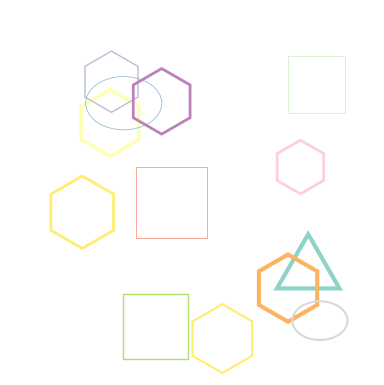[{"shape": "triangle", "thickness": 3, "radius": 0.47, "center": [0.801, 0.298]}, {"shape": "hexagon", "thickness": 2.5, "radius": 0.43, "center": [0.286, 0.681]}, {"shape": "hexagon", "thickness": 1, "radius": 0.4, "center": [0.289, 0.788]}, {"shape": "square", "thickness": 0.5, "radius": 0.46, "center": [0.445, 0.474]}, {"shape": "oval", "thickness": 0.5, "radius": 0.49, "center": [0.321, 0.732]}, {"shape": "hexagon", "thickness": 3, "radius": 0.44, "center": [0.748, 0.252]}, {"shape": "square", "thickness": 1, "radius": 0.42, "center": [0.405, 0.153]}, {"shape": "hexagon", "thickness": 2, "radius": 0.35, "center": [0.78, 0.566]}, {"shape": "oval", "thickness": 1.5, "radius": 0.36, "center": [0.831, 0.167]}, {"shape": "hexagon", "thickness": 2, "radius": 0.43, "center": [0.42, 0.737]}, {"shape": "square", "thickness": 0.5, "radius": 0.37, "center": [0.822, 0.78]}, {"shape": "hexagon", "thickness": 2, "radius": 0.47, "center": [0.214, 0.449]}, {"shape": "hexagon", "thickness": 1.5, "radius": 0.45, "center": [0.578, 0.121]}]